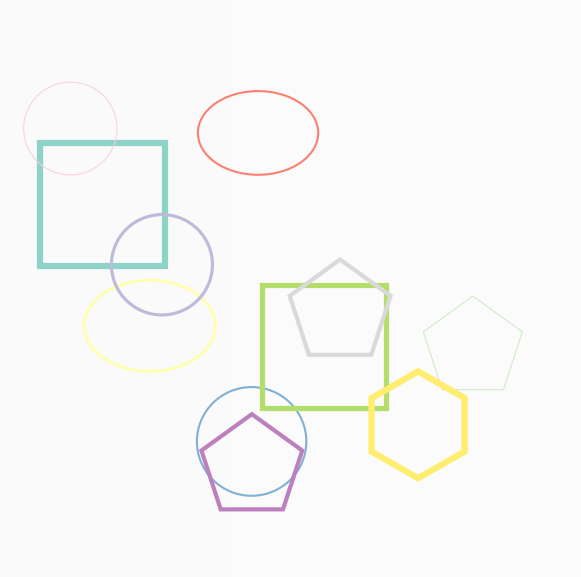[{"shape": "square", "thickness": 3, "radius": 0.54, "center": [0.176, 0.645]}, {"shape": "oval", "thickness": 1.5, "radius": 0.56, "center": [0.258, 0.435]}, {"shape": "circle", "thickness": 1.5, "radius": 0.43, "center": [0.279, 0.541]}, {"shape": "oval", "thickness": 1, "radius": 0.52, "center": [0.444, 0.769]}, {"shape": "circle", "thickness": 1, "radius": 0.47, "center": [0.433, 0.235]}, {"shape": "square", "thickness": 2.5, "radius": 0.53, "center": [0.558, 0.399]}, {"shape": "circle", "thickness": 0.5, "radius": 0.4, "center": [0.121, 0.777]}, {"shape": "pentagon", "thickness": 2, "radius": 0.46, "center": [0.585, 0.459]}, {"shape": "pentagon", "thickness": 2, "radius": 0.46, "center": [0.433, 0.191]}, {"shape": "pentagon", "thickness": 0.5, "radius": 0.45, "center": [0.813, 0.397]}, {"shape": "hexagon", "thickness": 3, "radius": 0.46, "center": [0.719, 0.264]}]